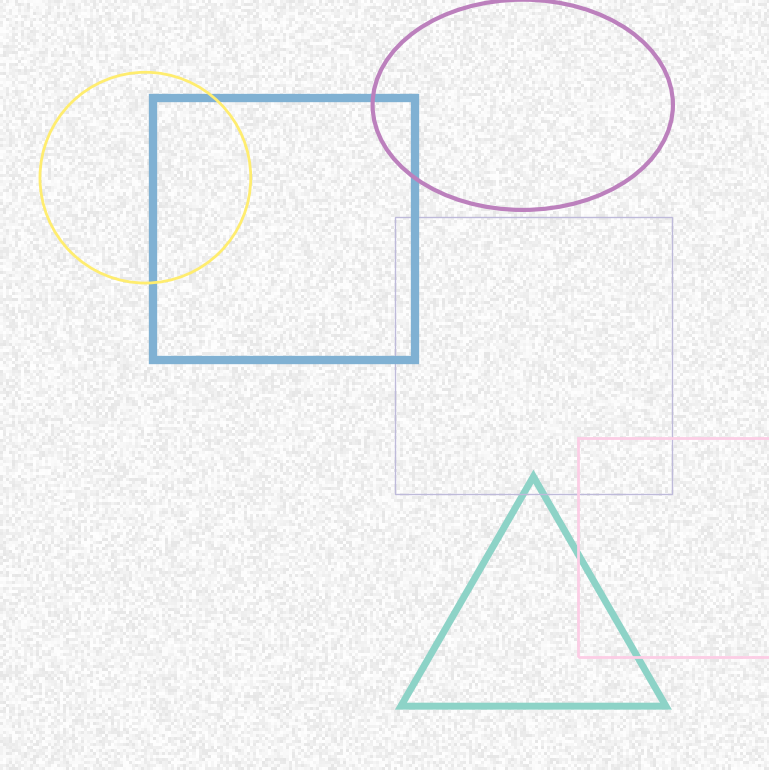[{"shape": "triangle", "thickness": 2.5, "radius": 0.99, "center": [0.693, 0.182]}, {"shape": "square", "thickness": 0.5, "radius": 0.9, "center": [0.693, 0.539]}, {"shape": "square", "thickness": 3, "radius": 0.85, "center": [0.368, 0.703]}, {"shape": "square", "thickness": 1, "radius": 0.71, "center": [0.893, 0.289]}, {"shape": "oval", "thickness": 1.5, "radius": 0.98, "center": [0.679, 0.864]}, {"shape": "circle", "thickness": 1, "radius": 0.68, "center": [0.189, 0.769]}]